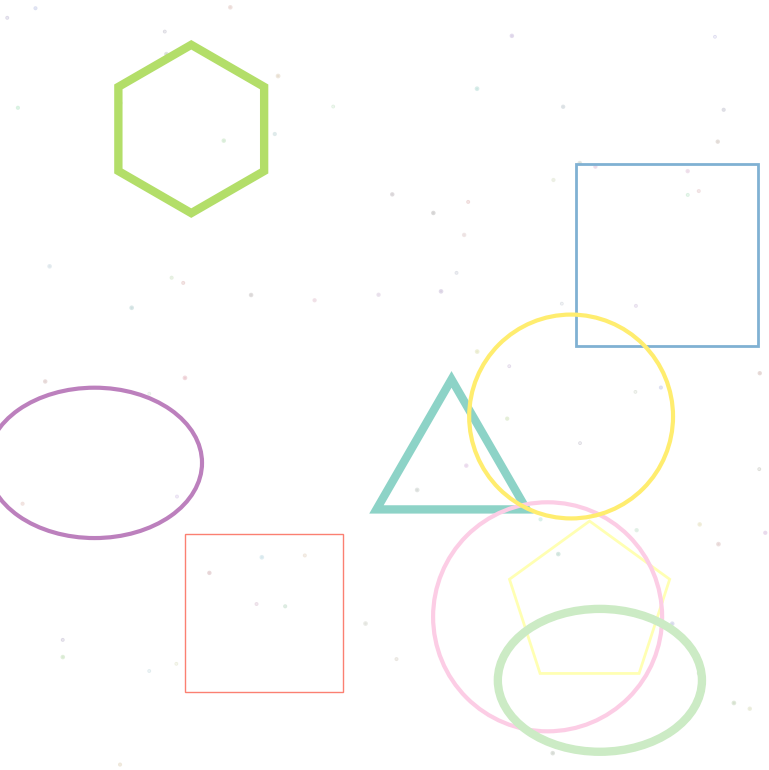[{"shape": "triangle", "thickness": 3, "radius": 0.56, "center": [0.586, 0.395]}, {"shape": "pentagon", "thickness": 1, "radius": 0.55, "center": [0.766, 0.214]}, {"shape": "square", "thickness": 0.5, "radius": 0.51, "center": [0.343, 0.203]}, {"shape": "square", "thickness": 1, "radius": 0.59, "center": [0.866, 0.669]}, {"shape": "hexagon", "thickness": 3, "radius": 0.55, "center": [0.248, 0.833]}, {"shape": "circle", "thickness": 1.5, "radius": 0.74, "center": [0.711, 0.199]}, {"shape": "oval", "thickness": 1.5, "radius": 0.7, "center": [0.123, 0.399]}, {"shape": "oval", "thickness": 3, "radius": 0.66, "center": [0.779, 0.116]}, {"shape": "circle", "thickness": 1.5, "radius": 0.66, "center": [0.742, 0.459]}]